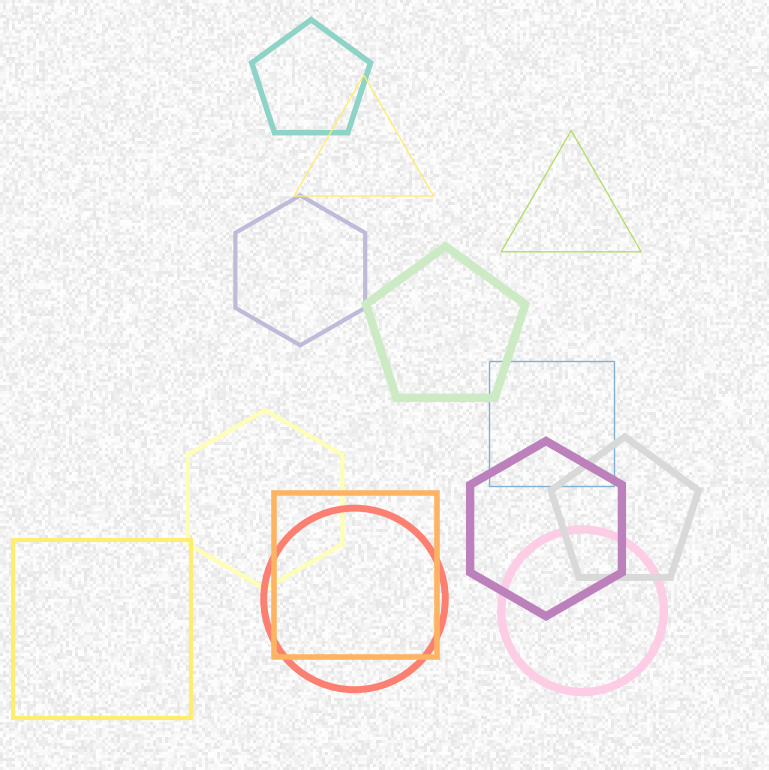[{"shape": "pentagon", "thickness": 2, "radius": 0.41, "center": [0.404, 0.893]}, {"shape": "hexagon", "thickness": 1.5, "radius": 0.58, "center": [0.344, 0.351]}, {"shape": "hexagon", "thickness": 1.5, "radius": 0.49, "center": [0.39, 0.649]}, {"shape": "circle", "thickness": 2.5, "radius": 0.59, "center": [0.46, 0.222]}, {"shape": "square", "thickness": 0.5, "radius": 0.41, "center": [0.716, 0.45]}, {"shape": "square", "thickness": 2, "radius": 0.53, "center": [0.462, 0.253]}, {"shape": "triangle", "thickness": 0.5, "radius": 0.53, "center": [0.742, 0.725]}, {"shape": "circle", "thickness": 3, "radius": 0.53, "center": [0.757, 0.207]}, {"shape": "pentagon", "thickness": 2.5, "radius": 0.5, "center": [0.811, 0.332]}, {"shape": "hexagon", "thickness": 3, "radius": 0.57, "center": [0.709, 0.313]}, {"shape": "pentagon", "thickness": 3, "radius": 0.54, "center": [0.579, 0.571]}, {"shape": "triangle", "thickness": 0.5, "radius": 0.52, "center": [0.472, 0.798]}, {"shape": "square", "thickness": 1.5, "radius": 0.58, "center": [0.132, 0.183]}]